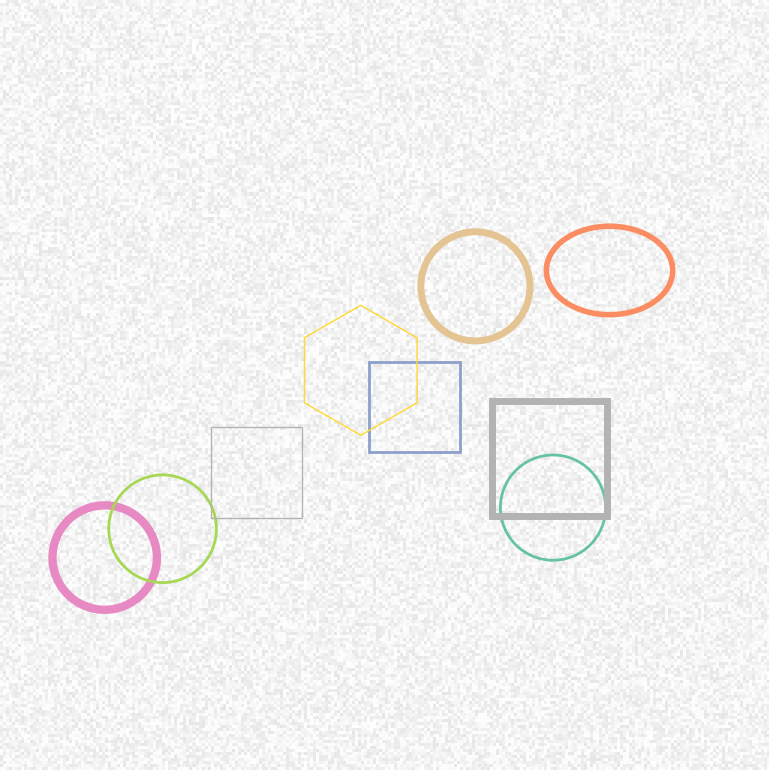[{"shape": "circle", "thickness": 1, "radius": 0.34, "center": [0.718, 0.341]}, {"shape": "oval", "thickness": 2, "radius": 0.41, "center": [0.792, 0.649]}, {"shape": "square", "thickness": 1, "radius": 0.29, "center": [0.539, 0.472]}, {"shape": "circle", "thickness": 3, "radius": 0.34, "center": [0.136, 0.276]}, {"shape": "circle", "thickness": 1, "radius": 0.35, "center": [0.211, 0.313]}, {"shape": "hexagon", "thickness": 0.5, "radius": 0.42, "center": [0.469, 0.519]}, {"shape": "circle", "thickness": 2.5, "radius": 0.35, "center": [0.617, 0.628]}, {"shape": "square", "thickness": 0.5, "radius": 0.3, "center": [0.333, 0.386]}, {"shape": "square", "thickness": 2.5, "radius": 0.38, "center": [0.714, 0.404]}]